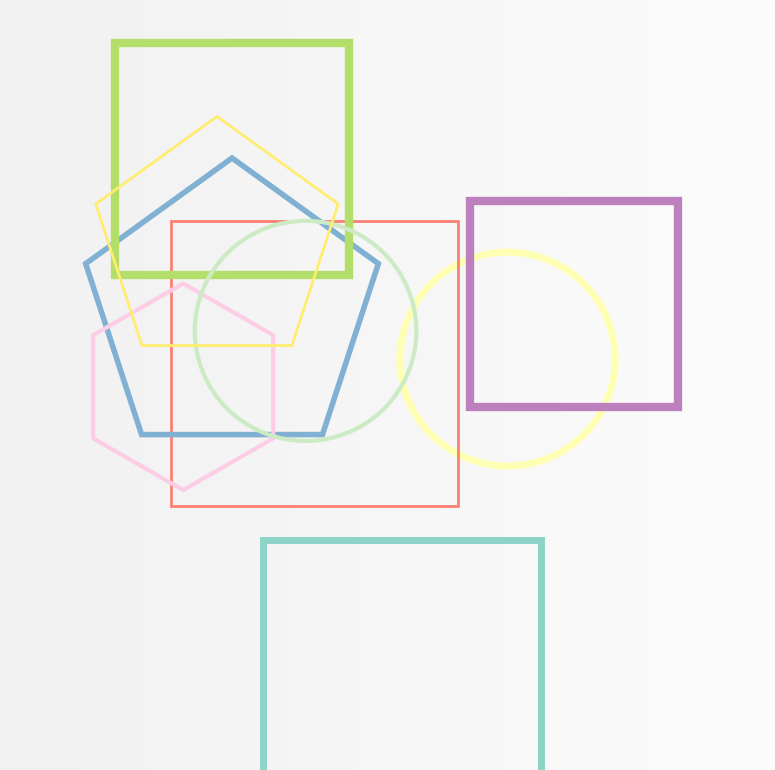[{"shape": "square", "thickness": 2.5, "radius": 0.9, "center": [0.518, 0.119]}, {"shape": "circle", "thickness": 2.5, "radius": 0.69, "center": [0.655, 0.534]}, {"shape": "square", "thickness": 1, "radius": 0.93, "center": [0.406, 0.528]}, {"shape": "pentagon", "thickness": 2, "radius": 0.99, "center": [0.299, 0.596]}, {"shape": "square", "thickness": 3, "radius": 0.75, "center": [0.299, 0.793]}, {"shape": "hexagon", "thickness": 1.5, "radius": 0.67, "center": [0.236, 0.498]}, {"shape": "square", "thickness": 3, "radius": 0.67, "center": [0.74, 0.605]}, {"shape": "circle", "thickness": 1.5, "radius": 0.71, "center": [0.394, 0.57]}, {"shape": "pentagon", "thickness": 1, "radius": 0.82, "center": [0.28, 0.684]}]